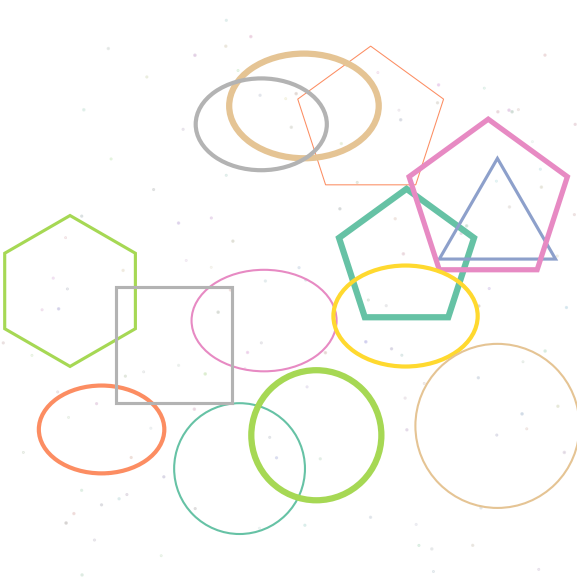[{"shape": "pentagon", "thickness": 3, "radius": 0.61, "center": [0.704, 0.549]}, {"shape": "circle", "thickness": 1, "radius": 0.57, "center": [0.415, 0.188]}, {"shape": "oval", "thickness": 2, "radius": 0.54, "center": [0.176, 0.255]}, {"shape": "pentagon", "thickness": 0.5, "radius": 0.66, "center": [0.642, 0.786]}, {"shape": "triangle", "thickness": 1.5, "radius": 0.58, "center": [0.861, 0.609]}, {"shape": "pentagon", "thickness": 2.5, "radius": 0.72, "center": [0.845, 0.649]}, {"shape": "oval", "thickness": 1, "radius": 0.63, "center": [0.457, 0.444]}, {"shape": "circle", "thickness": 3, "radius": 0.56, "center": [0.548, 0.245]}, {"shape": "hexagon", "thickness": 1.5, "radius": 0.65, "center": [0.121, 0.495]}, {"shape": "oval", "thickness": 2, "radius": 0.62, "center": [0.702, 0.452]}, {"shape": "oval", "thickness": 3, "radius": 0.65, "center": [0.526, 0.816]}, {"shape": "circle", "thickness": 1, "radius": 0.71, "center": [0.861, 0.262]}, {"shape": "oval", "thickness": 2, "radius": 0.57, "center": [0.452, 0.784]}, {"shape": "square", "thickness": 1.5, "radius": 0.5, "center": [0.301, 0.401]}]